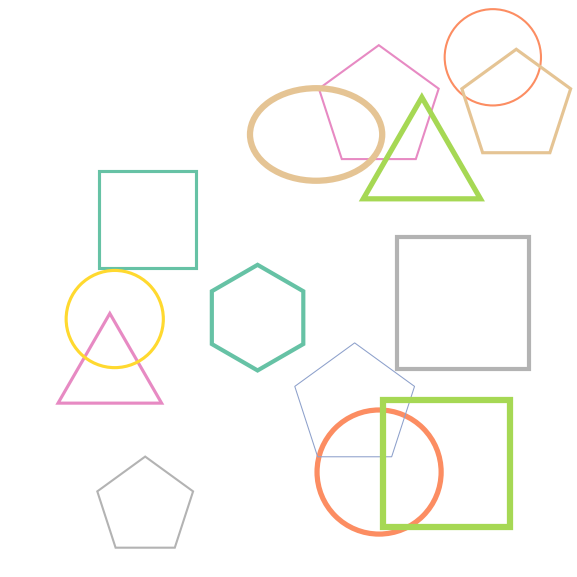[{"shape": "hexagon", "thickness": 2, "radius": 0.46, "center": [0.446, 0.449]}, {"shape": "square", "thickness": 1.5, "radius": 0.42, "center": [0.255, 0.619]}, {"shape": "circle", "thickness": 2.5, "radius": 0.54, "center": [0.656, 0.182]}, {"shape": "circle", "thickness": 1, "radius": 0.42, "center": [0.853, 0.9]}, {"shape": "pentagon", "thickness": 0.5, "radius": 0.55, "center": [0.614, 0.296]}, {"shape": "pentagon", "thickness": 1, "radius": 0.55, "center": [0.656, 0.812]}, {"shape": "triangle", "thickness": 1.5, "radius": 0.52, "center": [0.19, 0.353]}, {"shape": "triangle", "thickness": 2.5, "radius": 0.59, "center": [0.73, 0.713]}, {"shape": "square", "thickness": 3, "radius": 0.55, "center": [0.774, 0.196]}, {"shape": "circle", "thickness": 1.5, "radius": 0.42, "center": [0.199, 0.447]}, {"shape": "pentagon", "thickness": 1.5, "radius": 0.5, "center": [0.894, 0.815]}, {"shape": "oval", "thickness": 3, "radius": 0.57, "center": [0.547, 0.766]}, {"shape": "pentagon", "thickness": 1, "radius": 0.44, "center": [0.251, 0.121]}, {"shape": "square", "thickness": 2, "radius": 0.57, "center": [0.801, 0.475]}]